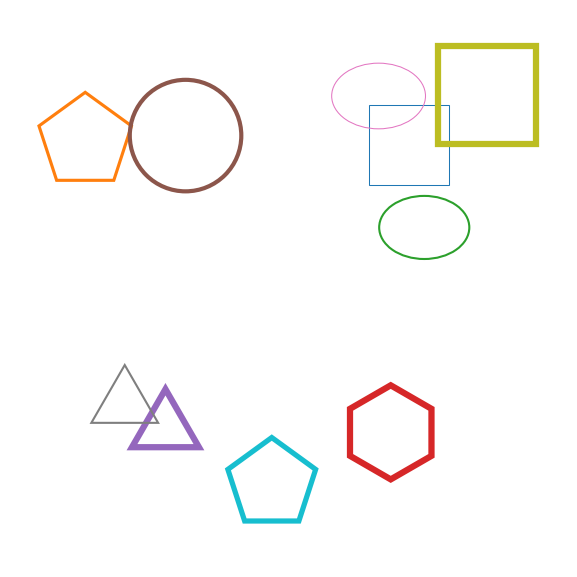[{"shape": "square", "thickness": 0.5, "radius": 0.35, "center": [0.708, 0.748]}, {"shape": "pentagon", "thickness": 1.5, "radius": 0.42, "center": [0.148, 0.755]}, {"shape": "oval", "thickness": 1, "radius": 0.39, "center": [0.735, 0.605]}, {"shape": "hexagon", "thickness": 3, "radius": 0.41, "center": [0.677, 0.25]}, {"shape": "triangle", "thickness": 3, "radius": 0.33, "center": [0.287, 0.258]}, {"shape": "circle", "thickness": 2, "radius": 0.48, "center": [0.321, 0.764]}, {"shape": "oval", "thickness": 0.5, "radius": 0.41, "center": [0.656, 0.833]}, {"shape": "triangle", "thickness": 1, "radius": 0.33, "center": [0.216, 0.3]}, {"shape": "square", "thickness": 3, "radius": 0.42, "center": [0.844, 0.835]}, {"shape": "pentagon", "thickness": 2.5, "radius": 0.4, "center": [0.471, 0.162]}]